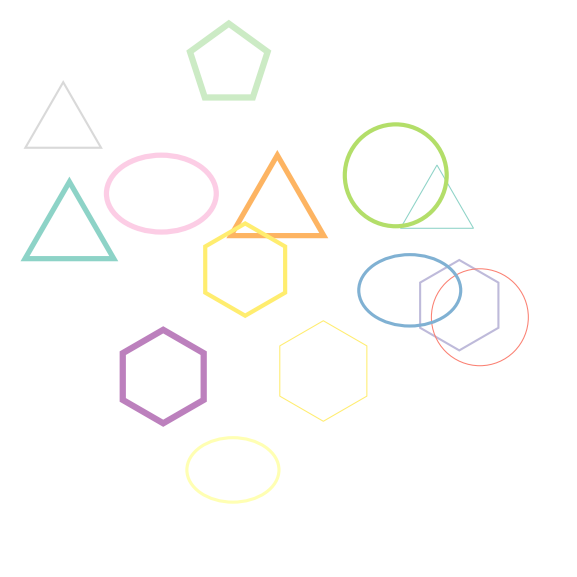[{"shape": "triangle", "thickness": 0.5, "radius": 0.36, "center": [0.757, 0.64]}, {"shape": "triangle", "thickness": 2.5, "radius": 0.44, "center": [0.12, 0.596]}, {"shape": "oval", "thickness": 1.5, "radius": 0.4, "center": [0.403, 0.185]}, {"shape": "hexagon", "thickness": 1, "radius": 0.39, "center": [0.795, 0.471]}, {"shape": "circle", "thickness": 0.5, "radius": 0.42, "center": [0.831, 0.45]}, {"shape": "oval", "thickness": 1.5, "radius": 0.44, "center": [0.71, 0.496]}, {"shape": "triangle", "thickness": 2.5, "radius": 0.46, "center": [0.48, 0.638]}, {"shape": "circle", "thickness": 2, "radius": 0.44, "center": [0.685, 0.696]}, {"shape": "oval", "thickness": 2.5, "radius": 0.48, "center": [0.279, 0.664]}, {"shape": "triangle", "thickness": 1, "radius": 0.38, "center": [0.109, 0.781]}, {"shape": "hexagon", "thickness": 3, "radius": 0.4, "center": [0.283, 0.347]}, {"shape": "pentagon", "thickness": 3, "radius": 0.35, "center": [0.396, 0.888]}, {"shape": "hexagon", "thickness": 0.5, "radius": 0.44, "center": [0.56, 0.357]}, {"shape": "hexagon", "thickness": 2, "radius": 0.4, "center": [0.425, 0.532]}]